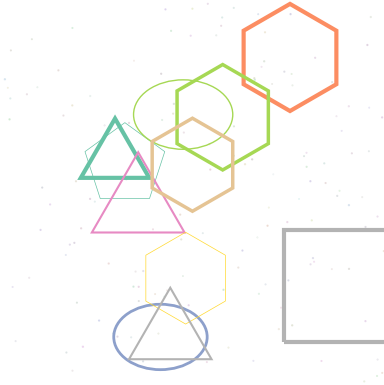[{"shape": "pentagon", "thickness": 0.5, "radius": 0.54, "center": [0.324, 0.573]}, {"shape": "triangle", "thickness": 3, "radius": 0.51, "center": [0.299, 0.589]}, {"shape": "hexagon", "thickness": 3, "radius": 0.7, "center": [0.753, 0.851]}, {"shape": "oval", "thickness": 2, "radius": 0.61, "center": [0.417, 0.125]}, {"shape": "triangle", "thickness": 1.5, "radius": 0.69, "center": [0.359, 0.466]}, {"shape": "oval", "thickness": 1, "radius": 0.64, "center": [0.476, 0.702]}, {"shape": "hexagon", "thickness": 2.5, "radius": 0.68, "center": [0.578, 0.695]}, {"shape": "hexagon", "thickness": 0.5, "radius": 0.6, "center": [0.482, 0.278]}, {"shape": "hexagon", "thickness": 2.5, "radius": 0.6, "center": [0.5, 0.572]}, {"shape": "triangle", "thickness": 1.5, "radius": 0.62, "center": [0.442, 0.129]}, {"shape": "square", "thickness": 3, "radius": 0.72, "center": [0.883, 0.257]}]